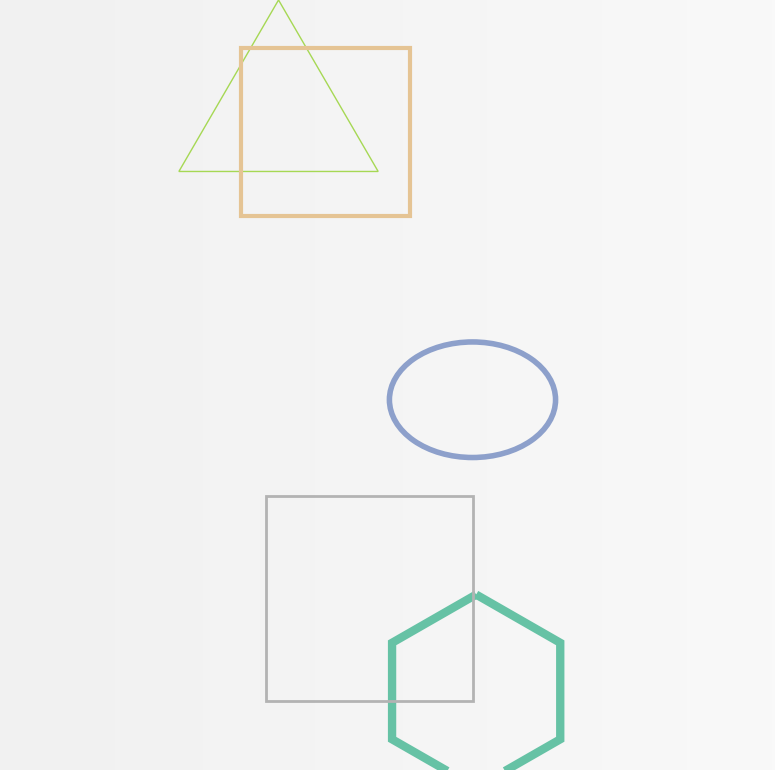[{"shape": "hexagon", "thickness": 3, "radius": 0.63, "center": [0.614, 0.103]}, {"shape": "oval", "thickness": 2, "radius": 0.54, "center": [0.61, 0.481]}, {"shape": "triangle", "thickness": 0.5, "radius": 0.74, "center": [0.359, 0.852]}, {"shape": "square", "thickness": 1.5, "radius": 0.54, "center": [0.42, 0.828]}, {"shape": "square", "thickness": 1, "radius": 0.67, "center": [0.477, 0.223]}]